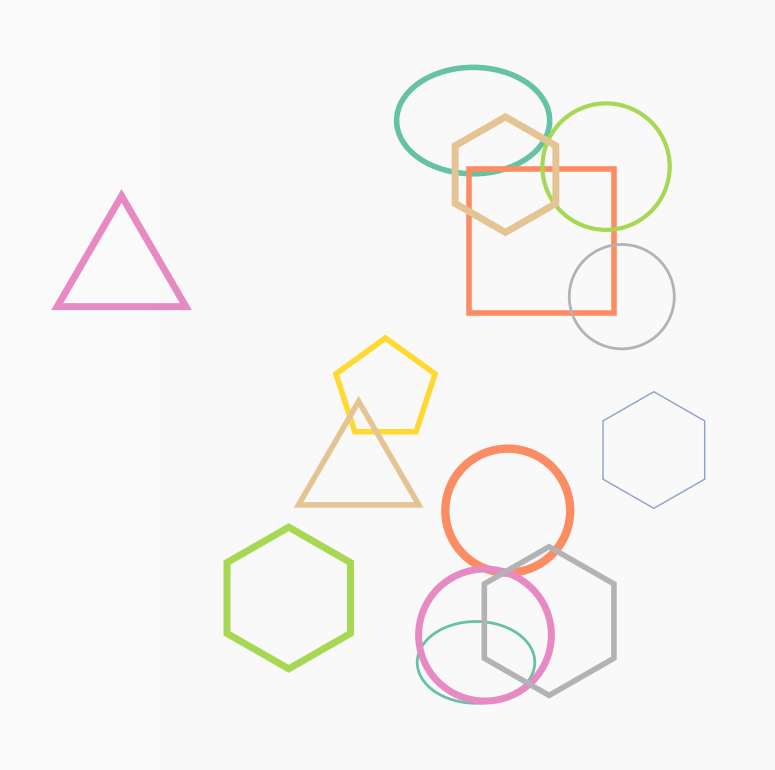[{"shape": "oval", "thickness": 2, "radius": 0.49, "center": [0.61, 0.843]}, {"shape": "oval", "thickness": 1, "radius": 0.38, "center": [0.614, 0.14]}, {"shape": "square", "thickness": 2, "radius": 0.47, "center": [0.699, 0.687]}, {"shape": "circle", "thickness": 3, "radius": 0.4, "center": [0.655, 0.337]}, {"shape": "hexagon", "thickness": 0.5, "radius": 0.38, "center": [0.844, 0.416]}, {"shape": "circle", "thickness": 2.5, "radius": 0.43, "center": [0.626, 0.175]}, {"shape": "triangle", "thickness": 2.5, "radius": 0.48, "center": [0.157, 0.65]}, {"shape": "circle", "thickness": 1.5, "radius": 0.41, "center": [0.782, 0.784]}, {"shape": "hexagon", "thickness": 2.5, "radius": 0.46, "center": [0.373, 0.223]}, {"shape": "pentagon", "thickness": 2, "radius": 0.34, "center": [0.497, 0.494]}, {"shape": "hexagon", "thickness": 2.5, "radius": 0.38, "center": [0.652, 0.773]}, {"shape": "triangle", "thickness": 2, "radius": 0.45, "center": [0.463, 0.389]}, {"shape": "circle", "thickness": 1, "radius": 0.34, "center": [0.802, 0.615]}, {"shape": "hexagon", "thickness": 2, "radius": 0.48, "center": [0.709, 0.193]}]